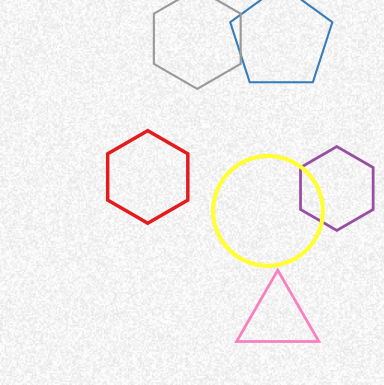[{"shape": "hexagon", "thickness": 2.5, "radius": 0.6, "center": [0.384, 0.54]}, {"shape": "pentagon", "thickness": 1.5, "radius": 0.7, "center": [0.731, 0.899]}, {"shape": "hexagon", "thickness": 2, "radius": 0.54, "center": [0.875, 0.51]}, {"shape": "circle", "thickness": 3, "radius": 0.71, "center": [0.696, 0.452]}, {"shape": "triangle", "thickness": 2, "radius": 0.62, "center": [0.721, 0.175]}, {"shape": "hexagon", "thickness": 1.5, "radius": 0.65, "center": [0.512, 0.899]}]